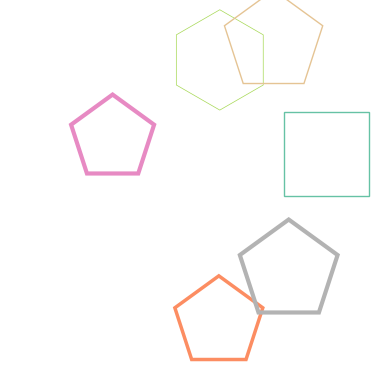[{"shape": "square", "thickness": 1, "radius": 0.55, "center": [0.848, 0.599]}, {"shape": "pentagon", "thickness": 2.5, "radius": 0.6, "center": [0.568, 0.163]}, {"shape": "pentagon", "thickness": 3, "radius": 0.57, "center": [0.292, 0.641]}, {"shape": "hexagon", "thickness": 0.5, "radius": 0.65, "center": [0.571, 0.844]}, {"shape": "pentagon", "thickness": 1, "radius": 0.67, "center": [0.711, 0.892]}, {"shape": "pentagon", "thickness": 3, "radius": 0.67, "center": [0.75, 0.296]}]